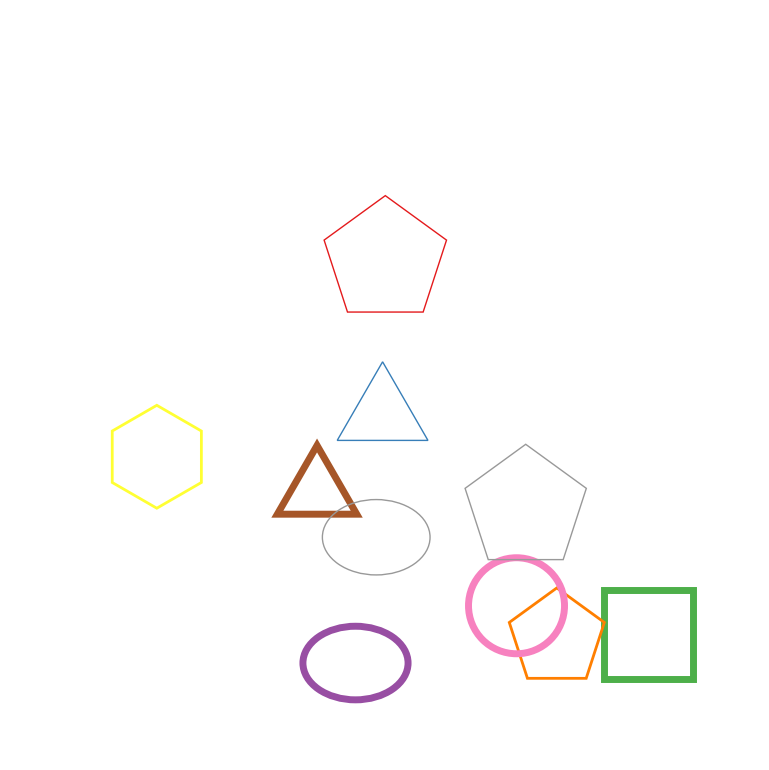[{"shape": "pentagon", "thickness": 0.5, "radius": 0.42, "center": [0.5, 0.662]}, {"shape": "triangle", "thickness": 0.5, "radius": 0.34, "center": [0.497, 0.462]}, {"shape": "square", "thickness": 2.5, "radius": 0.29, "center": [0.842, 0.176]}, {"shape": "oval", "thickness": 2.5, "radius": 0.34, "center": [0.462, 0.139]}, {"shape": "pentagon", "thickness": 1, "radius": 0.32, "center": [0.723, 0.172]}, {"shape": "hexagon", "thickness": 1, "radius": 0.33, "center": [0.204, 0.407]}, {"shape": "triangle", "thickness": 2.5, "radius": 0.3, "center": [0.412, 0.362]}, {"shape": "circle", "thickness": 2.5, "radius": 0.31, "center": [0.671, 0.213]}, {"shape": "oval", "thickness": 0.5, "radius": 0.35, "center": [0.489, 0.302]}, {"shape": "pentagon", "thickness": 0.5, "radius": 0.41, "center": [0.683, 0.34]}]